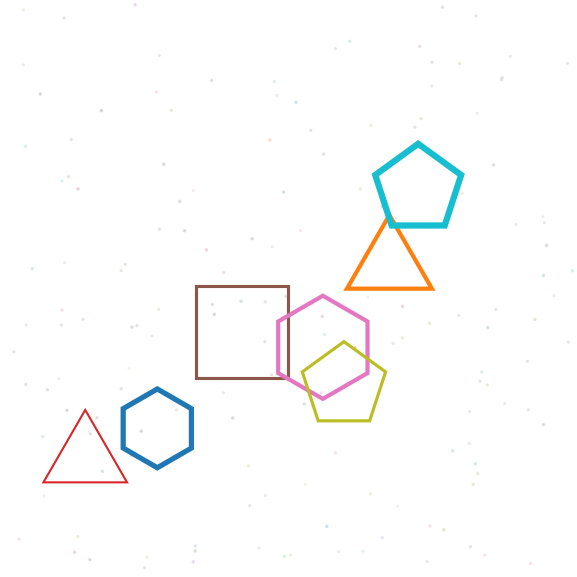[{"shape": "hexagon", "thickness": 2.5, "radius": 0.34, "center": [0.272, 0.257]}, {"shape": "triangle", "thickness": 2, "radius": 0.42, "center": [0.674, 0.542]}, {"shape": "triangle", "thickness": 1, "radius": 0.42, "center": [0.148, 0.206]}, {"shape": "square", "thickness": 1.5, "radius": 0.4, "center": [0.419, 0.424]}, {"shape": "hexagon", "thickness": 2, "radius": 0.45, "center": [0.559, 0.398]}, {"shape": "pentagon", "thickness": 1.5, "radius": 0.38, "center": [0.596, 0.332]}, {"shape": "pentagon", "thickness": 3, "radius": 0.39, "center": [0.724, 0.672]}]